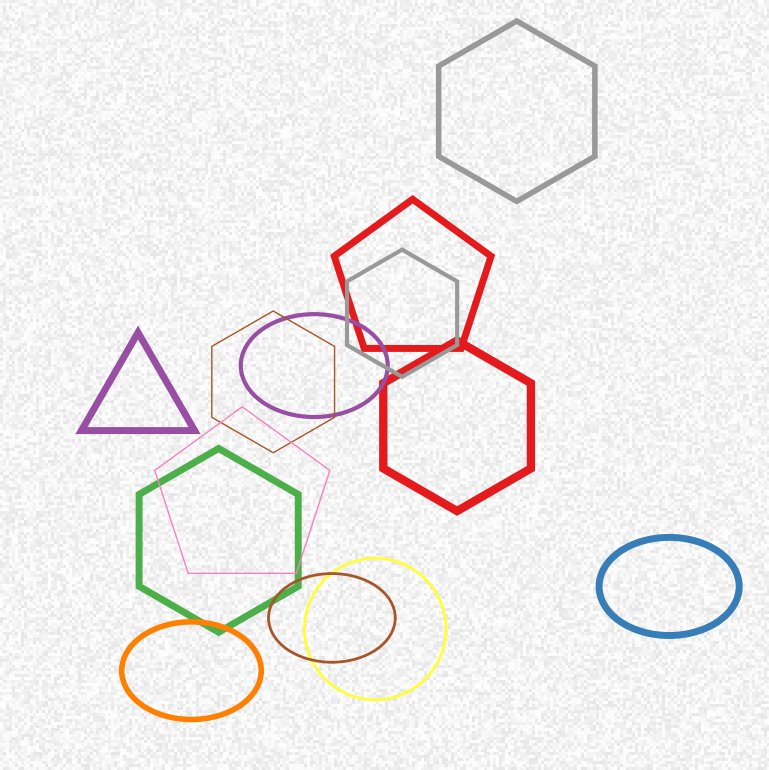[{"shape": "hexagon", "thickness": 3, "radius": 0.55, "center": [0.594, 0.447]}, {"shape": "pentagon", "thickness": 2.5, "radius": 0.54, "center": [0.536, 0.634]}, {"shape": "oval", "thickness": 2.5, "radius": 0.45, "center": [0.869, 0.238]}, {"shape": "hexagon", "thickness": 2.5, "radius": 0.6, "center": [0.284, 0.298]}, {"shape": "oval", "thickness": 1.5, "radius": 0.48, "center": [0.408, 0.525]}, {"shape": "triangle", "thickness": 2.5, "radius": 0.42, "center": [0.179, 0.483]}, {"shape": "oval", "thickness": 2, "radius": 0.45, "center": [0.249, 0.129]}, {"shape": "circle", "thickness": 1, "radius": 0.46, "center": [0.487, 0.183]}, {"shape": "hexagon", "thickness": 0.5, "radius": 0.46, "center": [0.355, 0.504]}, {"shape": "oval", "thickness": 1, "radius": 0.41, "center": [0.431, 0.198]}, {"shape": "pentagon", "thickness": 0.5, "radius": 0.6, "center": [0.315, 0.352]}, {"shape": "hexagon", "thickness": 1.5, "radius": 0.41, "center": [0.522, 0.593]}, {"shape": "hexagon", "thickness": 2, "radius": 0.59, "center": [0.671, 0.856]}]